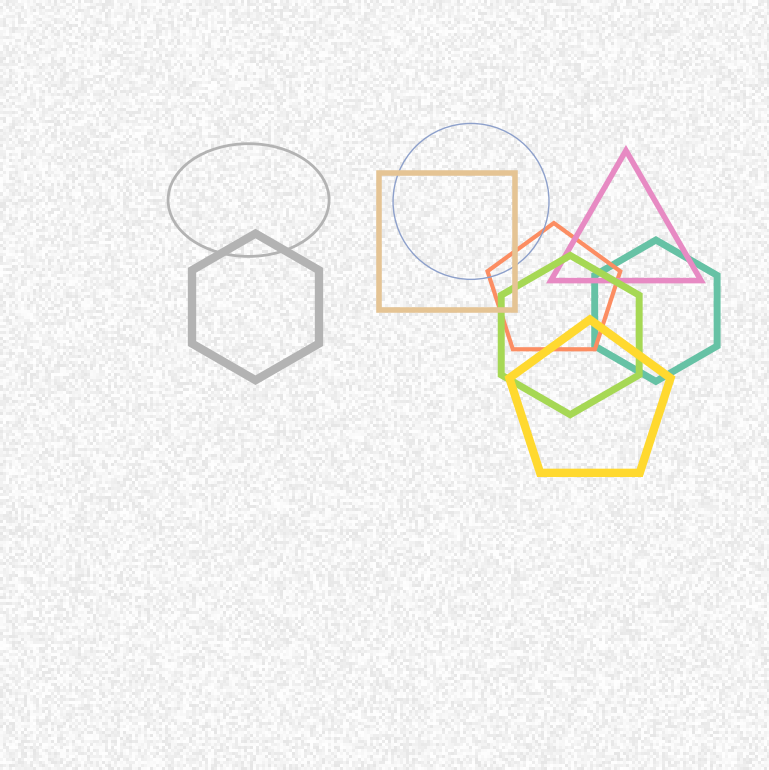[{"shape": "hexagon", "thickness": 2.5, "radius": 0.46, "center": [0.852, 0.597]}, {"shape": "pentagon", "thickness": 1.5, "radius": 0.45, "center": [0.719, 0.62]}, {"shape": "circle", "thickness": 0.5, "radius": 0.51, "center": [0.612, 0.738]}, {"shape": "triangle", "thickness": 2, "radius": 0.56, "center": [0.813, 0.692]}, {"shape": "hexagon", "thickness": 2.5, "radius": 0.52, "center": [0.741, 0.565]}, {"shape": "pentagon", "thickness": 3, "radius": 0.55, "center": [0.766, 0.475]}, {"shape": "square", "thickness": 2, "radius": 0.44, "center": [0.58, 0.686]}, {"shape": "oval", "thickness": 1, "radius": 0.52, "center": [0.323, 0.74]}, {"shape": "hexagon", "thickness": 3, "radius": 0.48, "center": [0.332, 0.601]}]